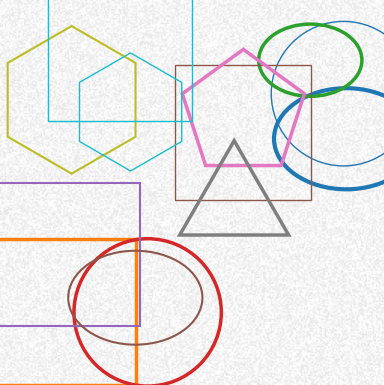[{"shape": "oval", "thickness": 3, "radius": 0.94, "center": [0.899, 0.64]}, {"shape": "circle", "thickness": 1, "radius": 0.94, "center": [0.892, 0.757]}, {"shape": "square", "thickness": 2.5, "radius": 0.95, "center": [0.163, 0.19]}, {"shape": "oval", "thickness": 2.5, "radius": 0.67, "center": [0.806, 0.844]}, {"shape": "circle", "thickness": 2.5, "radius": 0.96, "center": [0.384, 0.189]}, {"shape": "square", "thickness": 1.5, "radius": 0.93, "center": [0.178, 0.34]}, {"shape": "square", "thickness": 1, "radius": 0.88, "center": [0.632, 0.655]}, {"shape": "oval", "thickness": 1.5, "radius": 0.87, "center": [0.351, 0.227]}, {"shape": "pentagon", "thickness": 2.5, "radius": 0.83, "center": [0.632, 0.705]}, {"shape": "triangle", "thickness": 2.5, "radius": 0.82, "center": [0.608, 0.471]}, {"shape": "hexagon", "thickness": 1.5, "radius": 0.96, "center": [0.186, 0.741]}, {"shape": "hexagon", "thickness": 1, "radius": 0.77, "center": [0.339, 0.709]}, {"shape": "square", "thickness": 1, "radius": 0.93, "center": [0.311, 0.872]}]